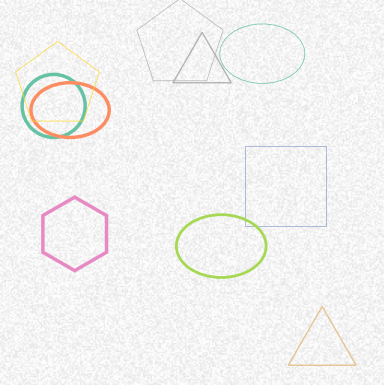[{"shape": "circle", "thickness": 2.5, "radius": 0.41, "center": [0.139, 0.725]}, {"shape": "oval", "thickness": 0.5, "radius": 0.55, "center": [0.681, 0.861]}, {"shape": "oval", "thickness": 2.5, "radius": 0.51, "center": [0.182, 0.714]}, {"shape": "square", "thickness": 0.5, "radius": 0.52, "center": [0.742, 0.516]}, {"shape": "hexagon", "thickness": 2.5, "radius": 0.48, "center": [0.194, 0.392]}, {"shape": "oval", "thickness": 2, "radius": 0.58, "center": [0.575, 0.361]}, {"shape": "pentagon", "thickness": 0.5, "radius": 0.57, "center": [0.149, 0.778]}, {"shape": "triangle", "thickness": 1, "radius": 0.51, "center": [0.837, 0.102]}, {"shape": "triangle", "thickness": 1, "radius": 0.44, "center": [0.525, 0.829]}, {"shape": "pentagon", "thickness": 0.5, "radius": 0.59, "center": [0.468, 0.886]}]